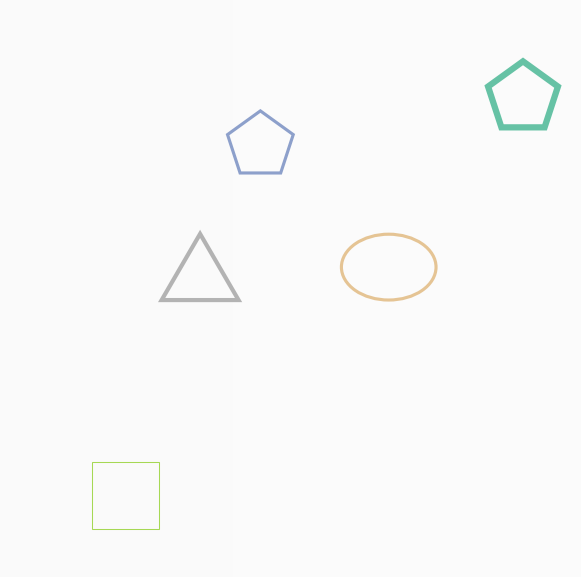[{"shape": "pentagon", "thickness": 3, "radius": 0.32, "center": [0.9, 0.83]}, {"shape": "pentagon", "thickness": 1.5, "radius": 0.3, "center": [0.448, 0.748]}, {"shape": "square", "thickness": 0.5, "radius": 0.29, "center": [0.215, 0.141]}, {"shape": "oval", "thickness": 1.5, "radius": 0.41, "center": [0.669, 0.537]}, {"shape": "triangle", "thickness": 2, "radius": 0.38, "center": [0.344, 0.518]}]